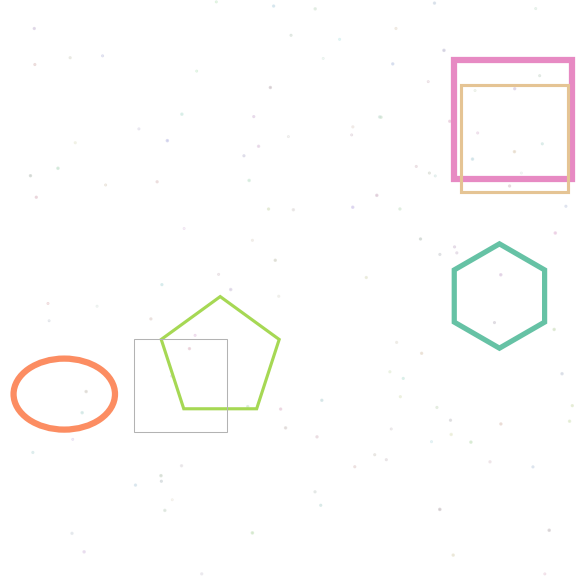[{"shape": "hexagon", "thickness": 2.5, "radius": 0.45, "center": [0.865, 0.487]}, {"shape": "oval", "thickness": 3, "radius": 0.44, "center": [0.111, 0.317]}, {"shape": "square", "thickness": 3, "radius": 0.51, "center": [0.888, 0.793]}, {"shape": "pentagon", "thickness": 1.5, "radius": 0.54, "center": [0.381, 0.378]}, {"shape": "square", "thickness": 1.5, "radius": 0.47, "center": [0.891, 0.759]}, {"shape": "square", "thickness": 0.5, "radius": 0.4, "center": [0.312, 0.331]}]